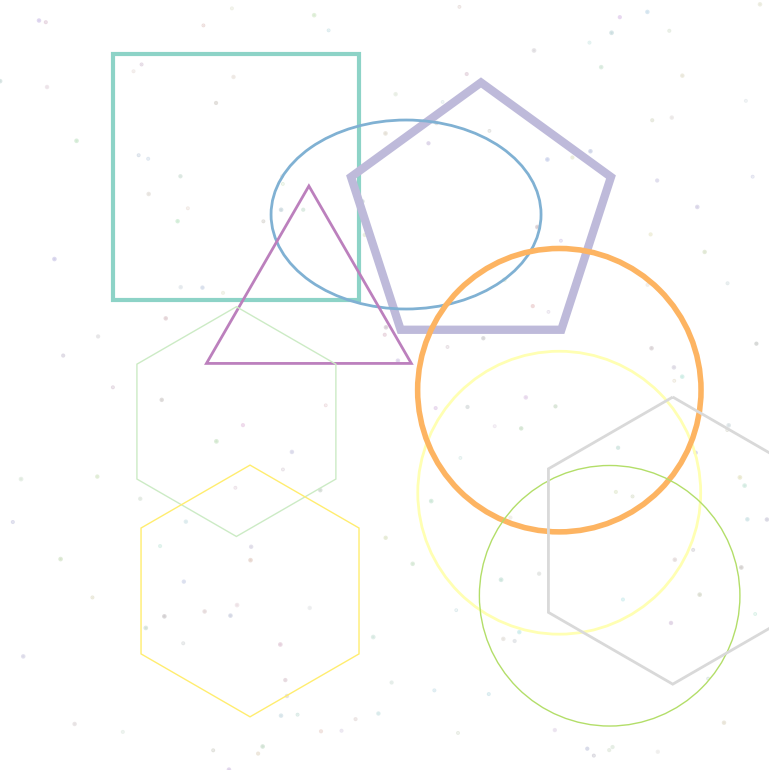[{"shape": "square", "thickness": 1.5, "radius": 0.8, "center": [0.306, 0.77]}, {"shape": "circle", "thickness": 1, "radius": 0.92, "center": [0.726, 0.36]}, {"shape": "pentagon", "thickness": 3, "radius": 0.89, "center": [0.625, 0.715]}, {"shape": "oval", "thickness": 1, "radius": 0.88, "center": [0.527, 0.721]}, {"shape": "circle", "thickness": 2, "radius": 0.92, "center": [0.726, 0.493]}, {"shape": "circle", "thickness": 0.5, "radius": 0.85, "center": [0.792, 0.226]}, {"shape": "hexagon", "thickness": 1, "radius": 0.93, "center": [0.874, 0.298]}, {"shape": "triangle", "thickness": 1, "radius": 0.77, "center": [0.401, 0.605]}, {"shape": "hexagon", "thickness": 0.5, "radius": 0.75, "center": [0.307, 0.452]}, {"shape": "hexagon", "thickness": 0.5, "radius": 0.82, "center": [0.325, 0.233]}]